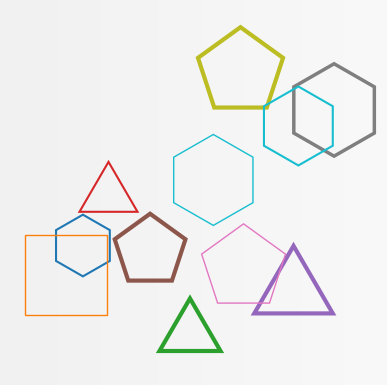[{"shape": "hexagon", "thickness": 1.5, "radius": 0.4, "center": [0.214, 0.362]}, {"shape": "square", "thickness": 1, "radius": 0.53, "center": [0.17, 0.286]}, {"shape": "triangle", "thickness": 3, "radius": 0.45, "center": [0.49, 0.134]}, {"shape": "triangle", "thickness": 1.5, "radius": 0.43, "center": [0.28, 0.493]}, {"shape": "triangle", "thickness": 3, "radius": 0.58, "center": [0.757, 0.244]}, {"shape": "pentagon", "thickness": 3, "radius": 0.48, "center": [0.387, 0.349]}, {"shape": "pentagon", "thickness": 1, "radius": 0.57, "center": [0.629, 0.305]}, {"shape": "hexagon", "thickness": 2.5, "radius": 0.6, "center": [0.862, 0.714]}, {"shape": "pentagon", "thickness": 3, "radius": 0.58, "center": [0.621, 0.814]}, {"shape": "hexagon", "thickness": 1, "radius": 0.59, "center": [0.551, 0.533]}, {"shape": "hexagon", "thickness": 1.5, "radius": 0.51, "center": [0.77, 0.673]}]